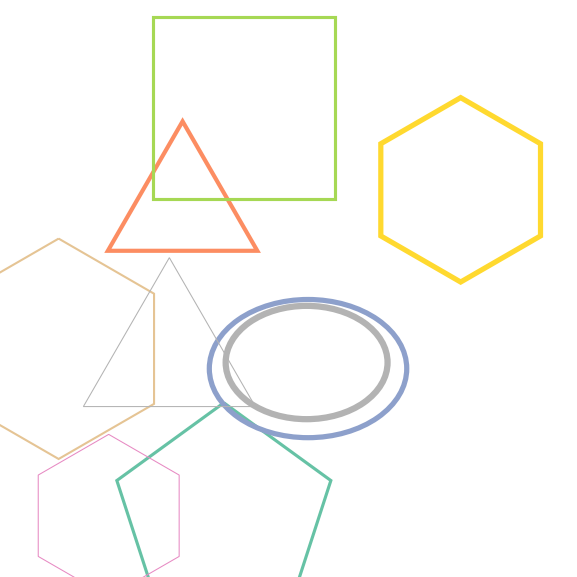[{"shape": "pentagon", "thickness": 1.5, "radius": 0.97, "center": [0.388, 0.107]}, {"shape": "triangle", "thickness": 2, "radius": 0.75, "center": [0.316, 0.64]}, {"shape": "oval", "thickness": 2.5, "radius": 0.85, "center": [0.533, 0.361]}, {"shape": "hexagon", "thickness": 0.5, "radius": 0.7, "center": [0.188, 0.106]}, {"shape": "square", "thickness": 1.5, "radius": 0.79, "center": [0.422, 0.812]}, {"shape": "hexagon", "thickness": 2.5, "radius": 0.8, "center": [0.798, 0.67]}, {"shape": "hexagon", "thickness": 1, "radius": 0.95, "center": [0.102, 0.395]}, {"shape": "triangle", "thickness": 0.5, "radius": 0.86, "center": [0.293, 0.381]}, {"shape": "oval", "thickness": 3, "radius": 0.7, "center": [0.531, 0.371]}]